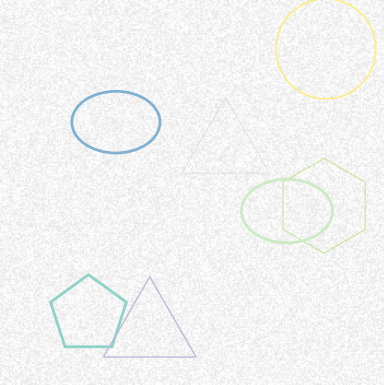[{"shape": "pentagon", "thickness": 2, "radius": 0.52, "center": [0.23, 0.183]}, {"shape": "triangle", "thickness": 1, "radius": 0.69, "center": [0.389, 0.142]}, {"shape": "oval", "thickness": 2, "radius": 0.57, "center": [0.301, 0.683]}, {"shape": "hexagon", "thickness": 0.5, "radius": 0.62, "center": [0.842, 0.466]}, {"shape": "triangle", "thickness": 0.5, "radius": 0.66, "center": [0.586, 0.616]}, {"shape": "oval", "thickness": 2, "radius": 0.59, "center": [0.745, 0.452]}, {"shape": "circle", "thickness": 1, "radius": 0.65, "center": [0.846, 0.873]}]